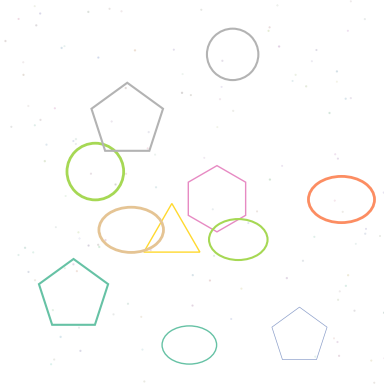[{"shape": "pentagon", "thickness": 1.5, "radius": 0.47, "center": [0.191, 0.233]}, {"shape": "oval", "thickness": 1, "radius": 0.35, "center": [0.492, 0.104]}, {"shape": "oval", "thickness": 2, "radius": 0.43, "center": [0.887, 0.482]}, {"shape": "pentagon", "thickness": 0.5, "radius": 0.38, "center": [0.778, 0.127]}, {"shape": "hexagon", "thickness": 1, "radius": 0.43, "center": [0.564, 0.484]}, {"shape": "oval", "thickness": 1.5, "radius": 0.38, "center": [0.619, 0.378]}, {"shape": "circle", "thickness": 2, "radius": 0.37, "center": [0.248, 0.554]}, {"shape": "triangle", "thickness": 1, "radius": 0.42, "center": [0.446, 0.387]}, {"shape": "oval", "thickness": 2, "radius": 0.42, "center": [0.341, 0.403]}, {"shape": "circle", "thickness": 1.5, "radius": 0.33, "center": [0.604, 0.859]}, {"shape": "pentagon", "thickness": 1.5, "radius": 0.49, "center": [0.331, 0.687]}]